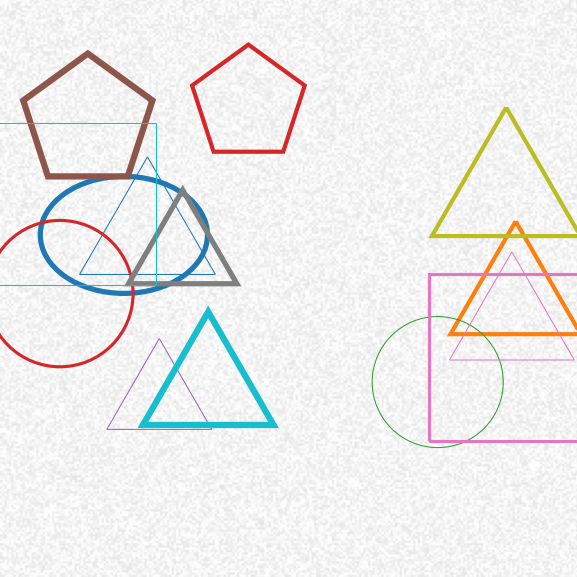[{"shape": "oval", "thickness": 2.5, "radius": 0.72, "center": [0.215, 0.592]}, {"shape": "triangle", "thickness": 0.5, "radius": 0.68, "center": [0.255, 0.592]}, {"shape": "triangle", "thickness": 2, "radius": 0.65, "center": [0.893, 0.486]}, {"shape": "circle", "thickness": 0.5, "radius": 0.57, "center": [0.758, 0.338]}, {"shape": "pentagon", "thickness": 2, "radius": 0.51, "center": [0.43, 0.819]}, {"shape": "circle", "thickness": 1.5, "radius": 0.63, "center": [0.104, 0.491]}, {"shape": "triangle", "thickness": 0.5, "radius": 0.52, "center": [0.276, 0.308]}, {"shape": "pentagon", "thickness": 3, "radius": 0.59, "center": [0.152, 0.789]}, {"shape": "triangle", "thickness": 0.5, "radius": 0.62, "center": [0.886, 0.438]}, {"shape": "square", "thickness": 1.5, "radius": 0.72, "center": [0.886, 0.38]}, {"shape": "triangle", "thickness": 2.5, "radius": 0.54, "center": [0.316, 0.562]}, {"shape": "triangle", "thickness": 2, "radius": 0.74, "center": [0.876, 0.665]}, {"shape": "triangle", "thickness": 3, "radius": 0.65, "center": [0.361, 0.329]}, {"shape": "square", "thickness": 0.5, "radius": 0.7, "center": [0.131, 0.646]}]